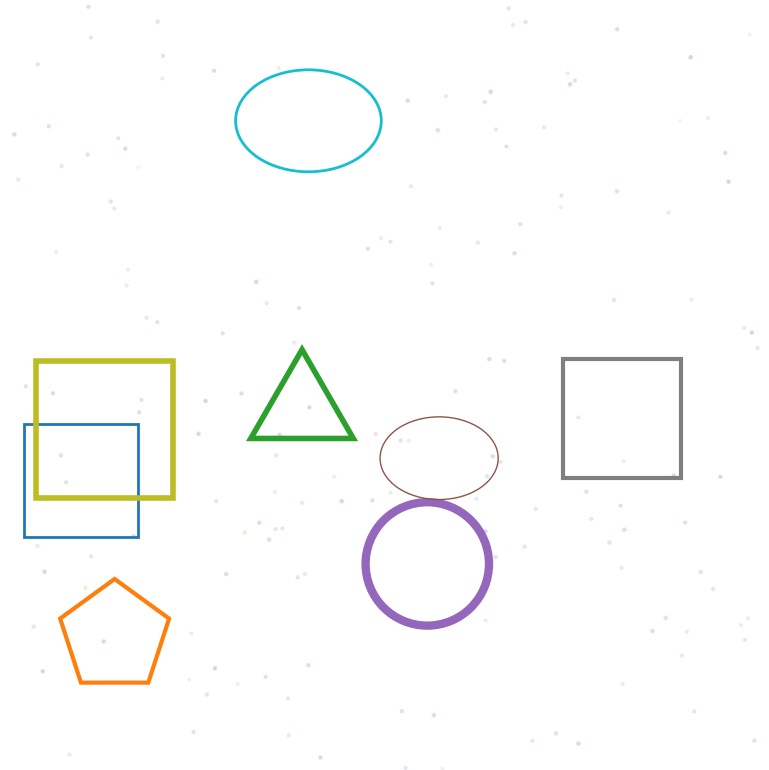[{"shape": "square", "thickness": 1, "radius": 0.37, "center": [0.105, 0.376]}, {"shape": "pentagon", "thickness": 1.5, "radius": 0.37, "center": [0.149, 0.174]}, {"shape": "triangle", "thickness": 2, "radius": 0.38, "center": [0.392, 0.469]}, {"shape": "circle", "thickness": 3, "radius": 0.4, "center": [0.555, 0.268]}, {"shape": "oval", "thickness": 0.5, "radius": 0.38, "center": [0.57, 0.405]}, {"shape": "square", "thickness": 1.5, "radius": 0.38, "center": [0.808, 0.457]}, {"shape": "square", "thickness": 2, "radius": 0.44, "center": [0.135, 0.442]}, {"shape": "oval", "thickness": 1, "radius": 0.47, "center": [0.401, 0.843]}]